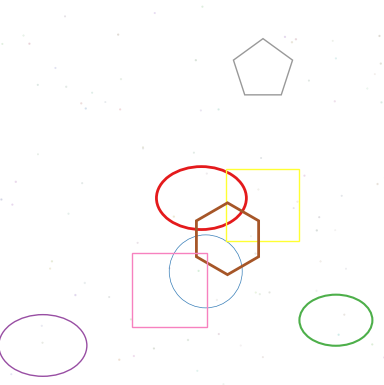[{"shape": "oval", "thickness": 2, "radius": 0.58, "center": [0.523, 0.486]}, {"shape": "circle", "thickness": 0.5, "radius": 0.47, "center": [0.534, 0.295]}, {"shape": "oval", "thickness": 1.5, "radius": 0.47, "center": [0.872, 0.168]}, {"shape": "oval", "thickness": 1, "radius": 0.57, "center": [0.111, 0.103]}, {"shape": "square", "thickness": 1, "radius": 0.47, "center": [0.682, 0.468]}, {"shape": "hexagon", "thickness": 2, "radius": 0.47, "center": [0.591, 0.38]}, {"shape": "square", "thickness": 1, "radius": 0.48, "center": [0.44, 0.248]}, {"shape": "pentagon", "thickness": 1, "radius": 0.4, "center": [0.683, 0.819]}]